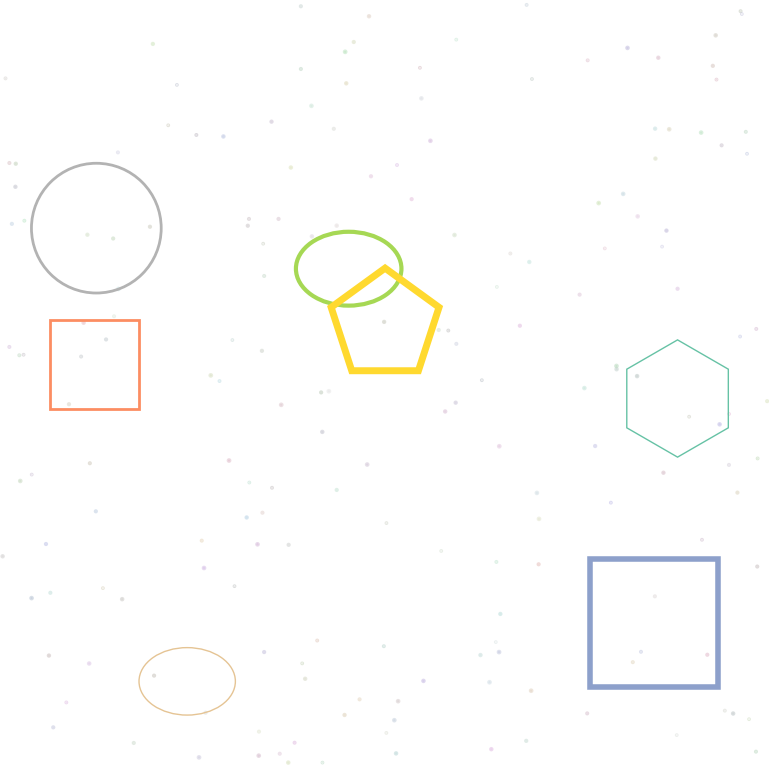[{"shape": "hexagon", "thickness": 0.5, "radius": 0.38, "center": [0.88, 0.482]}, {"shape": "square", "thickness": 1, "radius": 0.29, "center": [0.122, 0.526]}, {"shape": "square", "thickness": 2, "radius": 0.42, "center": [0.85, 0.191]}, {"shape": "oval", "thickness": 1.5, "radius": 0.34, "center": [0.453, 0.651]}, {"shape": "pentagon", "thickness": 2.5, "radius": 0.37, "center": [0.5, 0.578]}, {"shape": "oval", "thickness": 0.5, "radius": 0.31, "center": [0.243, 0.115]}, {"shape": "circle", "thickness": 1, "radius": 0.42, "center": [0.125, 0.704]}]